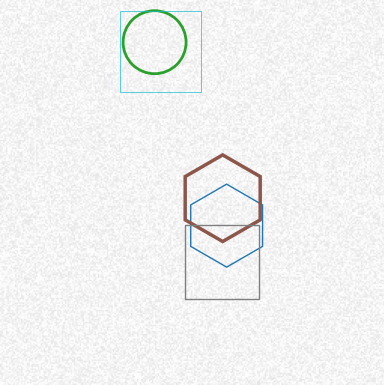[{"shape": "hexagon", "thickness": 1, "radius": 0.54, "center": [0.589, 0.414]}, {"shape": "circle", "thickness": 2, "radius": 0.41, "center": [0.402, 0.89]}, {"shape": "hexagon", "thickness": 2.5, "radius": 0.56, "center": [0.578, 0.485]}, {"shape": "square", "thickness": 1, "radius": 0.48, "center": [0.576, 0.319]}, {"shape": "square", "thickness": 0.5, "radius": 0.53, "center": [0.416, 0.866]}]